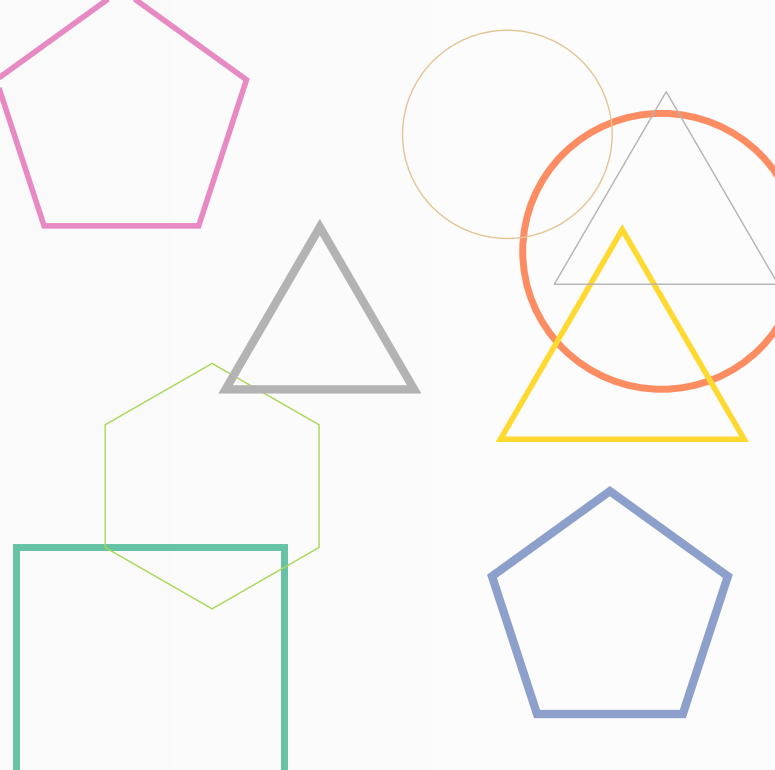[{"shape": "square", "thickness": 2.5, "radius": 0.86, "center": [0.194, 0.116]}, {"shape": "circle", "thickness": 2.5, "radius": 0.9, "center": [0.854, 0.674]}, {"shape": "pentagon", "thickness": 3, "radius": 0.8, "center": [0.787, 0.202]}, {"shape": "pentagon", "thickness": 2, "radius": 0.85, "center": [0.157, 0.844]}, {"shape": "hexagon", "thickness": 0.5, "radius": 0.8, "center": [0.274, 0.369]}, {"shape": "triangle", "thickness": 2, "radius": 0.91, "center": [0.803, 0.52]}, {"shape": "circle", "thickness": 0.5, "radius": 0.68, "center": [0.655, 0.826]}, {"shape": "triangle", "thickness": 0.5, "radius": 0.83, "center": [0.86, 0.714]}, {"shape": "triangle", "thickness": 3, "radius": 0.7, "center": [0.413, 0.565]}]